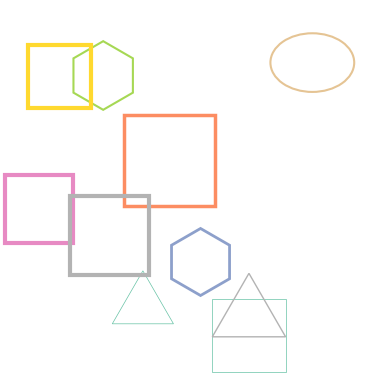[{"shape": "square", "thickness": 0.5, "radius": 0.48, "center": [0.647, 0.129]}, {"shape": "triangle", "thickness": 0.5, "radius": 0.46, "center": [0.371, 0.205]}, {"shape": "square", "thickness": 2.5, "radius": 0.59, "center": [0.44, 0.584]}, {"shape": "hexagon", "thickness": 2, "radius": 0.44, "center": [0.521, 0.319]}, {"shape": "square", "thickness": 3, "radius": 0.44, "center": [0.101, 0.457]}, {"shape": "hexagon", "thickness": 1.5, "radius": 0.45, "center": [0.268, 0.804]}, {"shape": "square", "thickness": 3, "radius": 0.41, "center": [0.154, 0.802]}, {"shape": "oval", "thickness": 1.5, "radius": 0.54, "center": [0.811, 0.837]}, {"shape": "triangle", "thickness": 1, "radius": 0.55, "center": [0.647, 0.18]}, {"shape": "square", "thickness": 3, "radius": 0.52, "center": [0.285, 0.388]}]